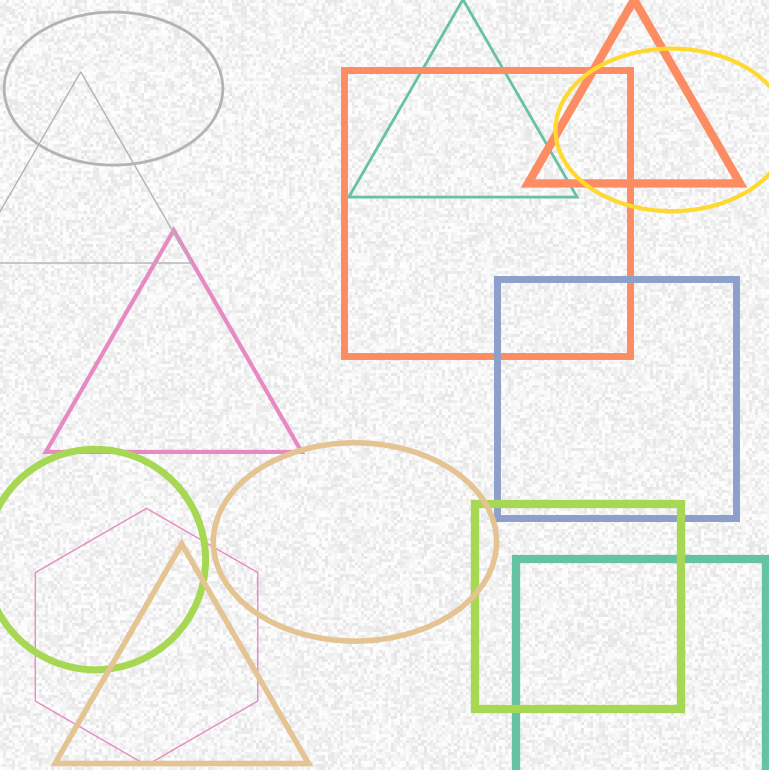[{"shape": "triangle", "thickness": 1, "radius": 0.86, "center": [0.601, 0.83]}, {"shape": "square", "thickness": 3, "radius": 0.81, "center": [0.832, 0.112]}, {"shape": "square", "thickness": 2.5, "radius": 0.93, "center": [0.633, 0.724]}, {"shape": "triangle", "thickness": 3, "radius": 0.8, "center": [0.823, 0.841]}, {"shape": "square", "thickness": 2.5, "radius": 0.78, "center": [0.801, 0.483]}, {"shape": "triangle", "thickness": 1.5, "radius": 0.96, "center": [0.226, 0.509]}, {"shape": "hexagon", "thickness": 0.5, "radius": 0.83, "center": [0.19, 0.173]}, {"shape": "circle", "thickness": 2.5, "radius": 0.72, "center": [0.124, 0.273]}, {"shape": "square", "thickness": 3, "radius": 0.67, "center": [0.751, 0.212]}, {"shape": "oval", "thickness": 1.5, "radius": 0.75, "center": [0.872, 0.831]}, {"shape": "triangle", "thickness": 2, "radius": 0.95, "center": [0.236, 0.103]}, {"shape": "oval", "thickness": 2, "radius": 0.92, "center": [0.461, 0.296]}, {"shape": "triangle", "thickness": 0.5, "radius": 0.83, "center": [0.105, 0.741]}, {"shape": "oval", "thickness": 1, "radius": 0.71, "center": [0.147, 0.885]}]